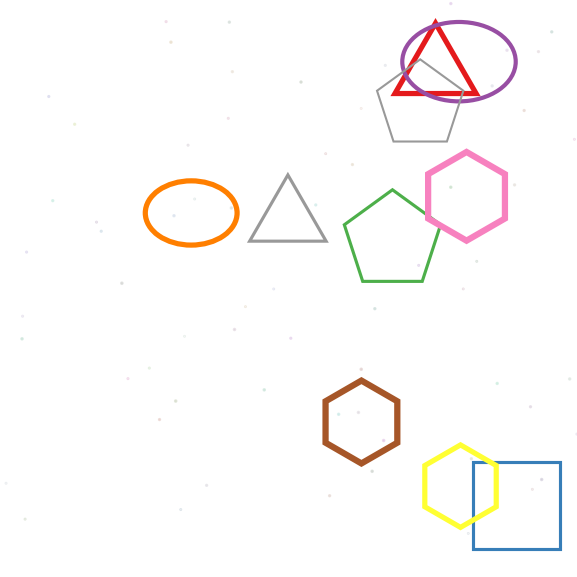[{"shape": "triangle", "thickness": 2.5, "radius": 0.41, "center": [0.754, 0.878]}, {"shape": "square", "thickness": 1.5, "radius": 0.38, "center": [0.894, 0.123]}, {"shape": "pentagon", "thickness": 1.5, "radius": 0.44, "center": [0.68, 0.583]}, {"shape": "oval", "thickness": 2, "radius": 0.49, "center": [0.795, 0.892]}, {"shape": "oval", "thickness": 2.5, "radius": 0.4, "center": [0.331, 0.63]}, {"shape": "hexagon", "thickness": 2.5, "radius": 0.36, "center": [0.797, 0.157]}, {"shape": "hexagon", "thickness": 3, "radius": 0.36, "center": [0.626, 0.268]}, {"shape": "hexagon", "thickness": 3, "radius": 0.38, "center": [0.808, 0.659]}, {"shape": "pentagon", "thickness": 1, "radius": 0.39, "center": [0.728, 0.818]}, {"shape": "triangle", "thickness": 1.5, "radius": 0.38, "center": [0.498, 0.62]}]